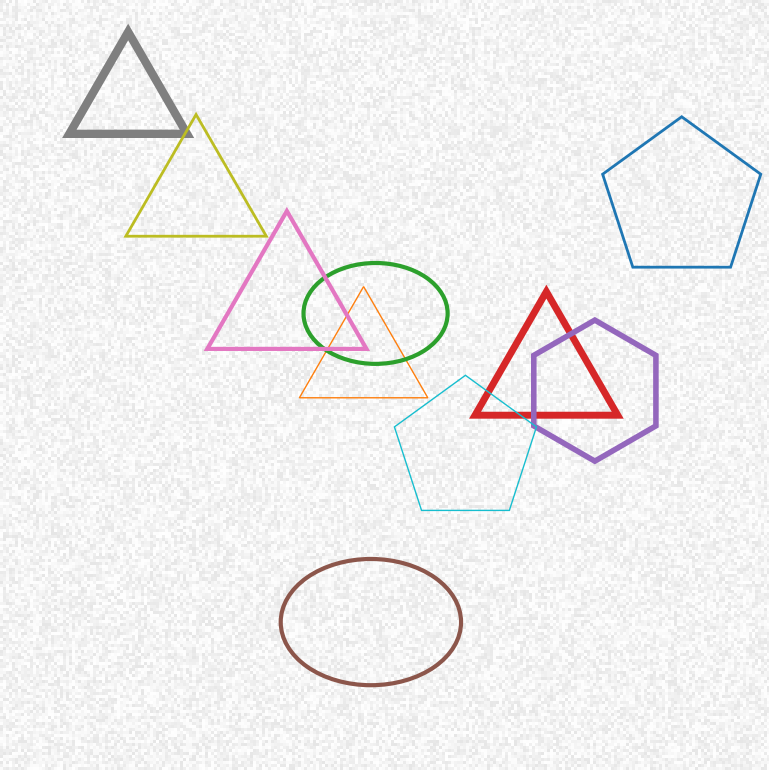[{"shape": "pentagon", "thickness": 1, "radius": 0.54, "center": [0.885, 0.74]}, {"shape": "triangle", "thickness": 0.5, "radius": 0.48, "center": [0.472, 0.532]}, {"shape": "oval", "thickness": 1.5, "radius": 0.47, "center": [0.488, 0.593]}, {"shape": "triangle", "thickness": 2.5, "radius": 0.53, "center": [0.71, 0.514]}, {"shape": "hexagon", "thickness": 2, "radius": 0.46, "center": [0.773, 0.493]}, {"shape": "oval", "thickness": 1.5, "radius": 0.59, "center": [0.482, 0.192]}, {"shape": "triangle", "thickness": 1.5, "radius": 0.6, "center": [0.373, 0.607]}, {"shape": "triangle", "thickness": 3, "radius": 0.44, "center": [0.166, 0.87]}, {"shape": "triangle", "thickness": 1, "radius": 0.53, "center": [0.255, 0.746]}, {"shape": "pentagon", "thickness": 0.5, "radius": 0.48, "center": [0.604, 0.416]}]